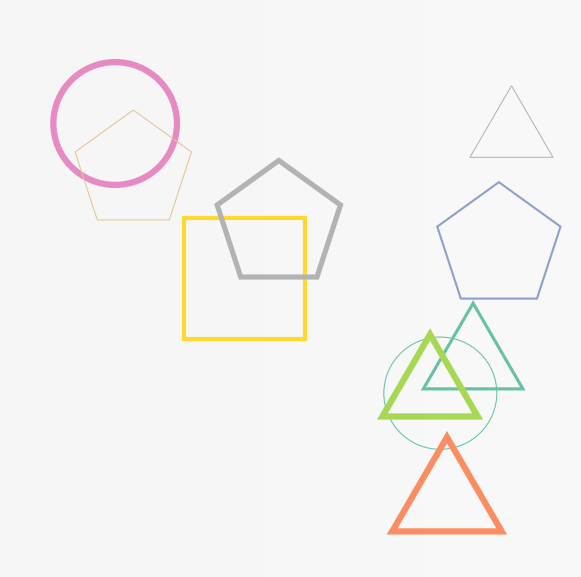[{"shape": "circle", "thickness": 0.5, "radius": 0.49, "center": [0.758, 0.318]}, {"shape": "triangle", "thickness": 1.5, "radius": 0.49, "center": [0.814, 0.375]}, {"shape": "triangle", "thickness": 3, "radius": 0.54, "center": [0.769, 0.133]}, {"shape": "pentagon", "thickness": 1, "radius": 0.56, "center": [0.858, 0.572]}, {"shape": "circle", "thickness": 3, "radius": 0.53, "center": [0.198, 0.785]}, {"shape": "triangle", "thickness": 3, "radius": 0.47, "center": [0.74, 0.325]}, {"shape": "square", "thickness": 2, "radius": 0.52, "center": [0.421, 0.517]}, {"shape": "pentagon", "thickness": 0.5, "radius": 0.53, "center": [0.229, 0.703]}, {"shape": "triangle", "thickness": 0.5, "radius": 0.41, "center": [0.88, 0.768]}, {"shape": "pentagon", "thickness": 2.5, "radius": 0.56, "center": [0.48, 0.61]}]